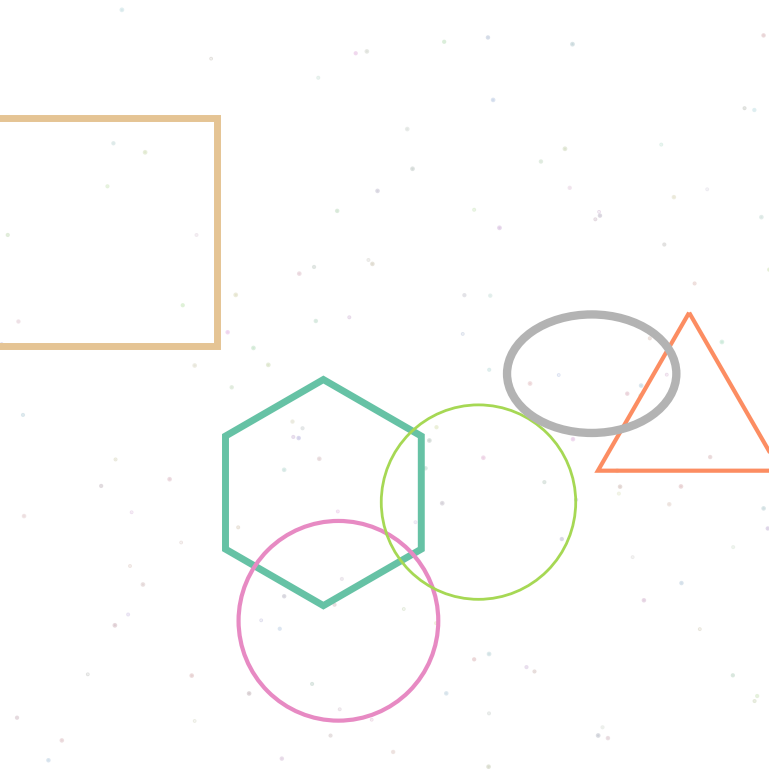[{"shape": "hexagon", "thickness": 2.5, "radius": 0.73, "center": [0.42, 0.36]}, {"shape": "triangle", "thickness": 1.5, "radius": 0.68, "center": [0.895, 0.457]}, {"shape": "circle", "thickness": 1.5, "radius": 0.65, "center": [0.44, 0.194]}, {"shape": "circle", "thickness": 1, "radius": 0.63, "center": [0.621, 0.348]}, {"shape": "square", "thickness": 2.5, "radius": 0.74, "center": [0.134, 0.698]}, {"shape": "oval", "thickness": 3, "radius": 0.55, "center": [0.768, 0.515]}]